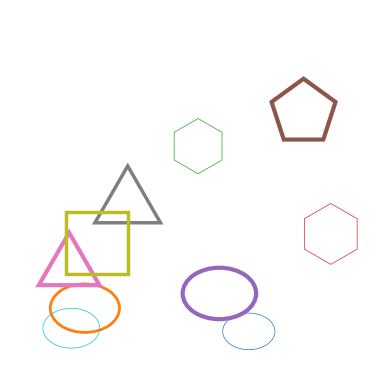[{"shape": "oval", "thickness": 0.5, "radius": 0.34, "center": [0.646, 0.139]}, {"shape": "oval", "thickness": 2, "radius": 0.45, "center": [0.22, 0.2]}, {"shape": "hexagon", "thickness": 0.5, "radius": 0.36, "center": [0.515, 0.62]}, {"shape": "hexagon", "thickness": 0.5, "radius": 0.4, "center": [0.859, 0.392]}, {"shape": "oval", "thickness": 3, "radius": 0.48, "center": [0.57, 0.238]}, {"shape": "pentagon", "thickness": 3, "radius": 0.44, "center": [0.788, 0.708]}, {"shape": "triangle", "thickness": 3, "radius": 0.45, "center": [0.18, 0.305]}, {"shape": "triangle", "thickness": 2.5, "radius": 0.49, "center": [0.332, 0.471]}, {"shape": "square", "thickness": 2.5, "radius": 0.4, "center": [0.252, 0.369]}, {"shape": "oval", "thickness": 0.5, "radius": 0.37, "center": [0.185, 0.148]}]